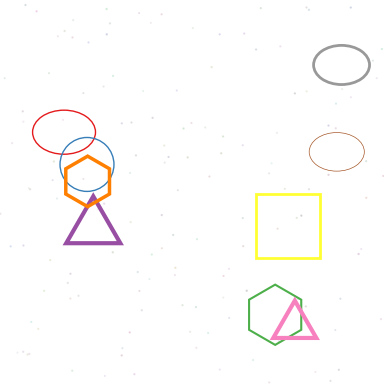[{"shape": "oval", "thickness": 1, "radius": 0.41, "center": [0.166, 0.657]}, {"shape": "circle", "thickness": 1, "radius": 0.35, "center": [0.226, 0.573]}, {"shape": "hexagon", "thickness": 1.5, "radius": 0.39, "center": [0.715, 0.182]}, {"shape": "triangle", "thickness": 3, "radius": 0.41, "center": [0.242, 0.409]}, {"shape": "hexagon", "thickness": 2.5, "radius": 0.33, "center": [0.228, 0.529]}, {"shape": "square", "thickness": 2, "radius": 0.42, "center": [0.747, 0.413]}, {"shape": "oval", "thickness": 0.5, "radius": 0.36, "center": [0.875, 0.606]}, {"shape": "triangle", "thickness": 3, "radius": 0.32, "center": [0.766, 0.154]}, {"shape": "oval", "thickness": 2, "radius": 0.36, "center": [0.887, 0.831]}]